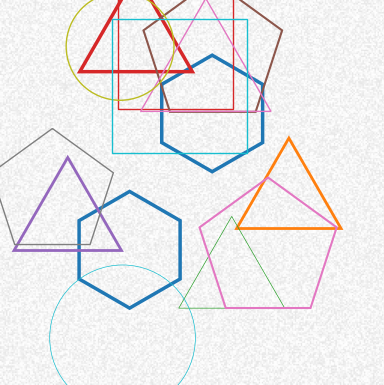[{"shape": "hexagon", "thickness": 2.5, "radius": 0.76, "center": [0.551, 0.705]}, {"shape": "hexagon", "thickness": 2.5, "radius": 0.76, "center": [0.337, 0.351]}, {"shape": "triangle", "thickness": 2, "radius": 0.78, "center": [0.75, 0.485]}, {"shape": "triangle", "thickness": 0.5, "radius": 0.79, "center": [0.602, 0.279]}, {"shape": "square", "thickness": 1, "radius": 0.75, "center": [0.456, 0.868]}, {"shape": "triangle", "thickness": 2.5, "radius": 0.84, "center": [0.353, 0.898]}, {"shape": "triangle", "thickness": 2, "radius": 0.81, "center": [0.176, 0.43]}, {"shape": "pentagon", "thickness": 1.5, "radius": 0.95, "center": [0.553, 0.863]}, {"shape": "pentagon", "thickness": 1.5, "radius": 0.94, "center": [0.696, 0.351]}, {"shape": "triangle", "thickness": 1, "radius": 0.98, "center": [0.534, 0.808]}, {"shape": "pentagon", "thickness": 1, "radius": 0.83, "center": [0.136, 0.5]}, {"shape": "circle", "thickness": 1, "radius": 0.7, "center": [0.312, 0.88]}, {"shape": "circle", "thickness": 0.5, "radius": 0.95, "center": [0.318, 0.123]}, {"shape": "square", "thickness": 1, "radius": 0.87, "center": [0.465, 0.777]}]